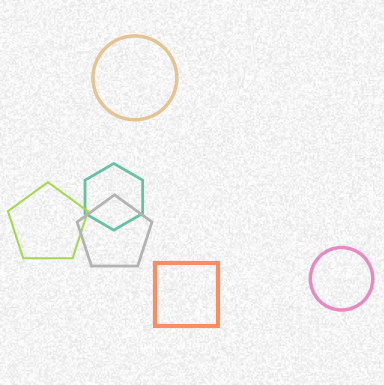[{"shape": "hexagon", "thickness": 2, "radius": 0.43, "center": [0.296, 0.489]}, {"shape": "square", "thickness": 3, "radius": 0.41, "center": [0.485, 0.235]}, {"shape": "circle", "thickness": 2.5, "radius": 0.41, "center": [0.887, 0.276]}, {"shape": "pentagon", "thickness": 1.5, "radius": 0.55, "center": [0.124, 0.418]}, {"shape": "circle", "thickness": 2.5, "radius": 0.54, "center": [0.35, 0.798]}, {"shape": "pentagon", "thickness": 2, "radius": 0.51, "center": [0.298, 0.392]}]